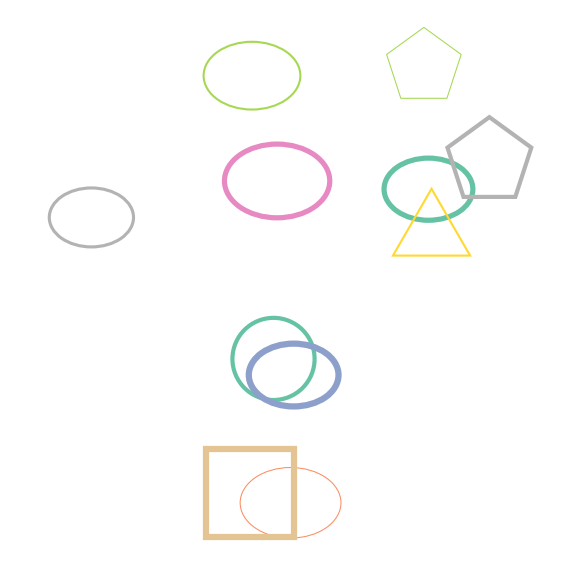[{"shape": "oval", "thickness": 2.5, "radius": 0.38, "center": [0.742, 0.672]}, {"shape": "circle", "thickness": 2, "radius": 0.36, "center": [0.474, 0.378]}, {"shape": "oval", "thickness": 0.5, "radius": 0.44, "center": [0.503, 0.129]}, {"shape": "oval", "thickness": 3, "radius": 0.39, "center": [0.508, 0.35]}, {"shape": "oval", "thickness": 2.5, "radius": 0.46, "center": [0.48, 0.686]}, {"shape": "oval", "thickness": 1, "radius": 0.42, "center": [0.436, 0.868]}, {"shape": "pentagon", "thickness": 0.5, "radius": 0.34, "center": [0.734, 0.884]}, {"shape": "triangle", "thickness": 1, "radius": 0.39, "center": [0.747, 0.595]}, {"shape": "square", "thickness": 3, "radius": 0.38, "center": [0.434, 0.146]}, {"shape": "pentagon", "thickness": 2, "radius": 0.38, "center": [0.847, 0.72]}, {"shape": "oval", "thickness": 1.5, "radius": 0.36, "center": [0.158, 0.623]}]